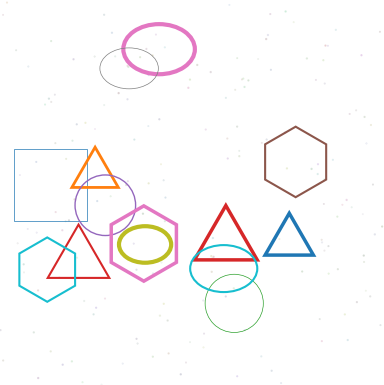[{"shape": "square", "thickness": 0.5, "radius": 0.47, "center": [0.132, 0.52]}, {"shape": "triangle", "thickness": 2.5, "radius": 0.36, "center": [0.751, 0.374]}, {"shape": "triangle", "thickness": 2, "radius": 0.35, "center": [0.247, 0.548]}, {"shape": "circle", "thickness": 0.5, "radius": 0.38, "center": [0.608, 0.212]}, {"shape": "triangle", "thickness": 2.5, "radius": 0.47, "center": [0.587, 0.372]}, {"shape": "triangle", "thickness": 1.5, "radius": 0.46, "center": [0.204, 0.324]}, {"shape": "circle", "thickness": 1, "radius": 0.39, "center": [0.274, 0.467]}, {"shape": "hexagon", "thickness": 1.5, "radius": 0.46, "center": [0.768, 0.579]}, {"shape": "hexagon", "thickness": 2.5, "radius": 0.49, "center": [0.374, 0.367]}, {"shape": "oval", "thickness": 3, "radius": 0.46, "center": [0.413, 0.872]}, {"shape": "oval", "thickness": 0.5, "radius": 0.38, "center": [0.335, 0.822]}, {"shape": "oval", "thickness": 3, "radius": 0.34, "center": [0.377, 0.365]}, {"shape": "hexagon", "thickness": 1.5, "radius": 0.42, "center": [0.123, 0.3]}, {"shape": "oval", "thickness": 1.5, "radius": 0.44, "center": [0.581, 0.302]}]